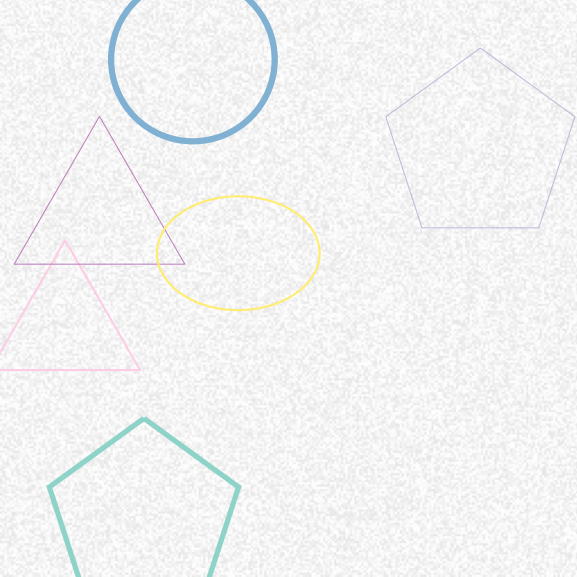[{"shape": "pentagon", "thickness": 2.5, "radius": 0.86, "center": [0.249, 0.102]}, {"shape": "pentagon", "thickness": 0.5, "radius": 0.86, "center": [0.832, 0.744]}, {"shape": "circle", "thickness": 3, "radius": 0.71, "center": [0.334, 0.896]}, {"shape": "triangle", "thickness": 1, "radius": 0.75, "center": [0.113, 0.433]}, {"shape": "triangle", "thickness": 0.5, "radius": 0.85, "center": [0.172, 0.627]}, {"shape": "oval", "thickness": 1, "radius": 0.7, "center": [0.413, 0.561]}]